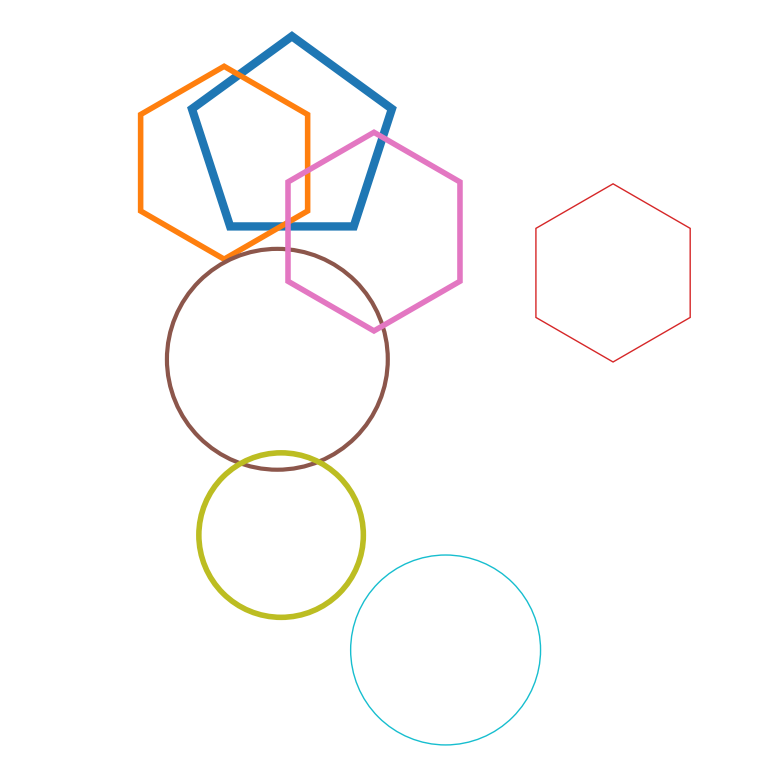[{"shape": "pentagon", "thickness": 3, "radius": 0.68, "center": [0.379, 0.816]}, {"shape": "hexagon", "thickness": 2, "radius": 0.63, "center": [0.291, 0.789]}, {"shape": "hexagon", "thickness": 0.5, "radius": 0.58, "center": [0.796, 0.646]}, {"shape": "circle", "thickness": 1.5, "radius": 0.72, "center": [0.36, 0.533]}, {"shape": "hexagon", "thickness": 2, "radius": 0.64, "center": [0.486, 0.699]}, {"shape": "circle", "thickness": 2, "radius": 0.53, "center": [0.365, 0.305]}, {"shape": "circle", "thickness": 0.5, "radius": 0.62, "center": [0.579, 0.156]}]